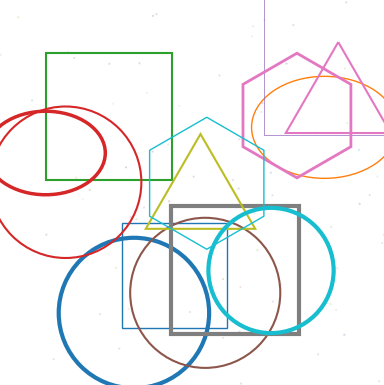[{"shape": "square", "thickness": 1, "radius": 0.68, "center": [0.454, 0.285]}, {"shape": "circle", "thickness": 3, "radius": 0.98, "center": [0.348, 0.187]}, {"shape": "oval", "thickness": 1, "radius": 0.95, "center": [0.843, 0.669]}, {"shape": "square", "thickness": 1.5, "radius": 0.82, "center": [0.283, 0.697]}, {"shape": "oval", "thickness": 2.5, "radius": 0.77, "center": [0.119, 0.603]}, {"shape": "circle", "thickness": 1.5, "radius": 0.98, "center": [0.17, 0.527]}, {"shape": "square", "thickness": 0.5, "radius": 0.94, "center": [0.873, 0.837]}, {"shape": "circle", "thickness": 1.5, "radius": 0.97, "center": [0.533, 0.239]}, {"shape": "triangle", "thickness": 1.5, "radius": 0.79, "center": [0.879, 0.733]}, {"shape": "hexagon", "thickness": 2, "radius": 0.81, "center": [0.771, 0.7]}, {"shape": "square", "thickness": 3, "radius": 0.83, "center": [0.611, 0.299]}, {"shape": "triangle", "thickness": 1.5, "radius": 0.82, "center": [0.521, 0.488]}, {"shape": "circle", "thickness": 3, "radius": 0.81, "center": [0.704, 0.297]}, {"shape": "hexagon", "thickness": 1, "radius": 0.86, "center": [0.537, 0.524]}]